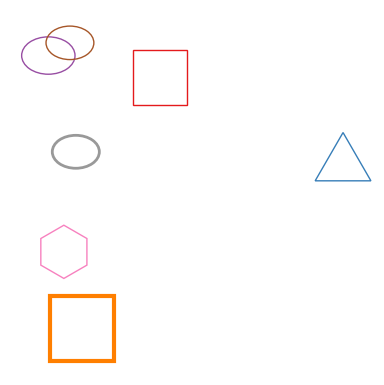[{"shape": "square", "thickness": 1, "radius": 0.35, "center": [0.416, 0.799]}, {"shape": "triangle", "thickness": 1, "radius": 0.42, "center": [0.891, 0.572]}, {"shape": "oval", "thickness": 1, "radius": 0.35, "center": [0.126, 0.856]}, {"shape": "square", "thickness": 3, "radius": 0.42, "center": [0.214, 0.146]}, {"shape": "oval", "thickness": 1, "radius": 0.31, "center": [0.182, 0.889]}, {"shape": "hexagon", "thickness": 1, "radius": 0.35, "center": [0.166, 0.346]}, {"shape": "oval", "thickness": 2, "radius": 0.31, "center": [0.197, 0.606]}]